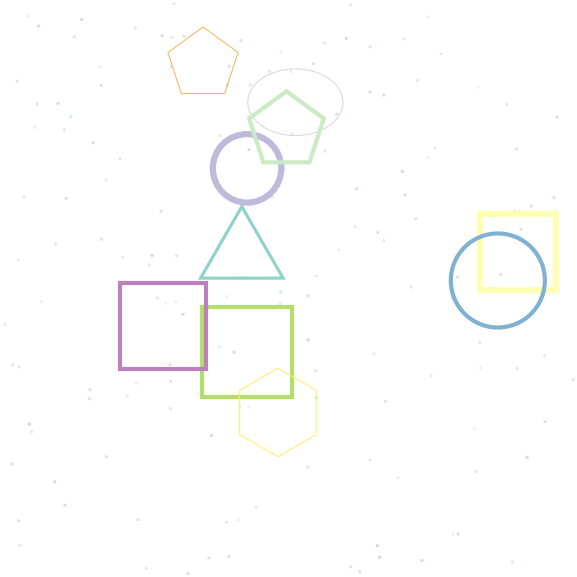[{"shape": "triangle", "thickness": 1.5, "radius": 0.41, "center": [0.419, 0.559]}, {"shape": "square", "thickness": 3, "radius": 0.33, "center": [0.897, 0.564]}, {"shape": "circle", "thickness": 3, "radius": 0.3, "center": [0.428, 0.708]}, {"shape": "circle", "thickness": 2, "radius": 0.41, "center": [0.862, 0.513]}, {"shape": "pentagon", "thickness": 0.5, "radius": 0.32, "center": [0.352, 0.889]}, {"shape": "square", "thickness": 2, "radius": 0.39, "center": [0.427, 0.389]}, {"shape": "oval", "thickness": 0.5, "radius": 0.41, "center": [0.511, 0.822]}, {"shape": "square", "thickness": 2, "radius": 0.37, "center": [0.282, 0.434]}, {"shape": "pentagon", "thickness": 2, "radius": 0.34, "center": [0.496, 0.773]}, {"shape": "hexagon", "thickness": 0.5, "radius": 0.38, "center": [0.481, 0.285]}]